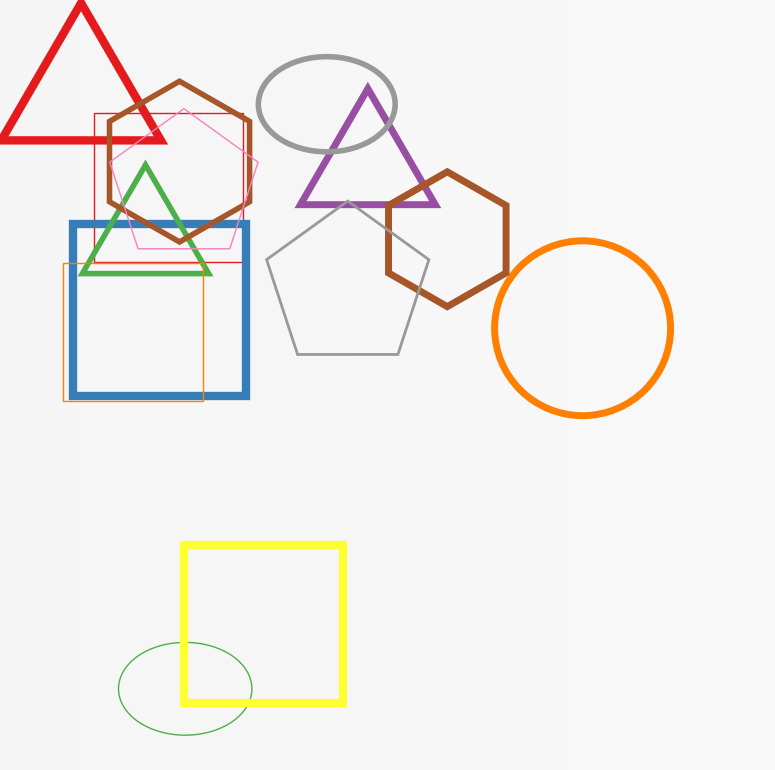[{"shape": "square", "thickness": 0.5, "radius": 0.48, "center": [0.217, 0.757]}, {"shape": "triangle", "thickness": 3, "radius": 0.59, "center": [0.105, 0.877]}, {"shape": "square", "thickness": 3, "radius": 0.56, "center": [0.206, 0.597]}, {"shape": "triangle", "thickness": 2, "radius": 0.47, "center": [0.188, 0.692]}, {"shape": "oval", "thickness": 0.5, "radius": 0.43, "center": [0.239, 0.105]}, {"shape": "triangle", "thickness": 2.5, "radius": 0.5, "center": [0.475, 0.784]}, {"shape": "circle", "thickness": 2.5, "radius": 0.57, "center": [0.752, 0.574]}, {"shape": "square", "thickness": 0.5, "radius": 0.45, "center": [0.172, 0.569]}, {"shape": "square", "thickness": 3, "radius": 0.51, "center": [0.34, 0.189]}, {"shape": "hexagon", "thickness": 2.5, "radius": 0.44, "center": [0.577, 0.689]}, {"shape": "hexagon", "thickness": 2, "radius": 0.52, "center": [0.232, 0.79]}, {"shape": "pentagon", "thickness": 0.5, "radius": 0.5, "center": [0.237, 0.758]}, {"shape": "pentagon", "thickness": 1, "radius": 0.55, "center": [0.449, 0.629]}, {"shape": "oval", "thickness": 2, "radius": 0.44, "center": [0.422, 0.865]}]